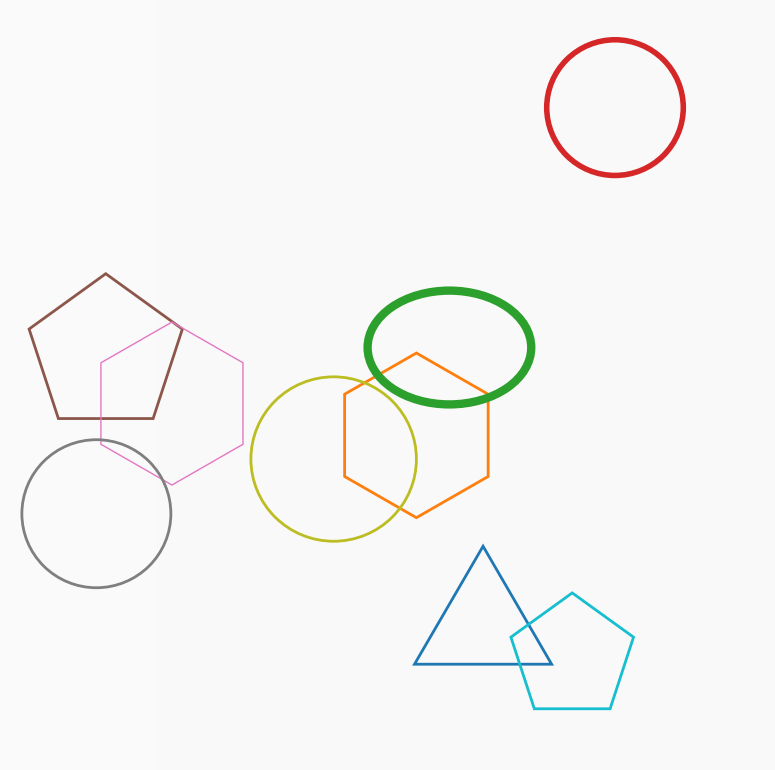[{"shape": "triangle", "thickness": 1, "radius": 0.51, "center": [0.623, 0.188]}, {"shape": "hexagon", "thickness": 1, "radius": 0.53, "center": [0.537, 0.435]}, {"shape": "oval", "thickness": 3, "radius": 0.53, "center": [0.58, 0.549]}, {"shape": "circle", "thickness": 2, "radius": 0.44, "center": [0.794, 0.86]}, {"shape": "pentagon", "thickness": 1, "radius": 0.52, "center": [0.136, 0.541]}, {"shape": "hexagon", "thickness": 0.5, "radius": 0.53, "center": [0.222, 0.476]}, {"shape": "circle", "thickness": 1, "radius": 0.48, "center": [0.124, 0.333]}, {"shape": "circle", "thickness": 1, "radius": 0.53, "center": [0.431, 0.404]}, {"shape": "pentagon", "thickness": 1, "radius": 0.42, "center": [0.738, 0.147]}]